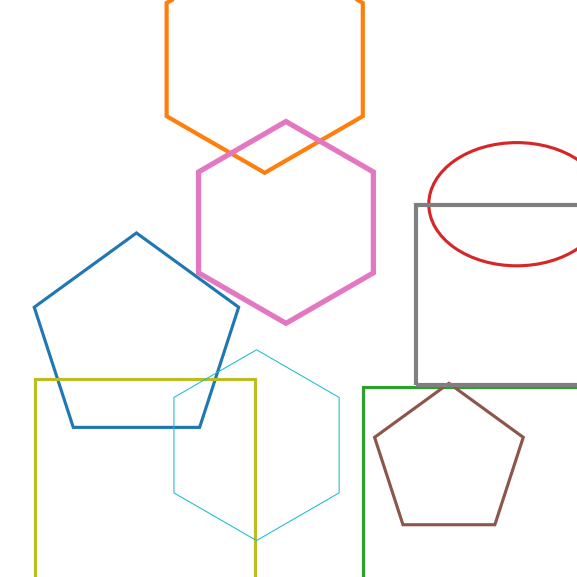[{"shape": "pentagon", "thickness": 1.5, "radius": 0.93, "center": [0.236, 0.41]}, {"shape": "hexagon", "thickness": 2, "radius": 0.98, "center": [0.458, 0.896]}, {"shape": "square", "thickness": 1.5, "radius": 0.99, "center": [0.826, 0.131]}, {"shape": "oval", "thickness": 1.5, "radius": 0.76, "center": [0.895, 0.646]}, {"shape": "pentagon", "thickness": 1.5, "radius": 0.68, "center": [0.777, 0.2]}, {"shape": "hexagon", "thickness": 2.5, "radius": 0.87, "center": [0.495, 0.614]}, {"shape": "square", "thickness": 2, "radius": 0.78, "center": [0.876, 0.488]}, {"shape": "square", "thickness": 1.5, "radius": 0.96, "center": [0.251, 0.151]}, {"shape": "hexagon", "thickness": 0.5, "radius": 0.83, "center": [0.444, 0.228]}]